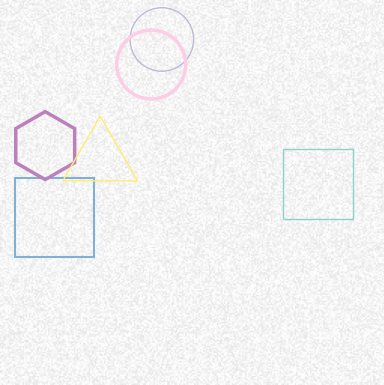[{"shape": "square", "thickness": 1, "radius": 0.45, "center": [0.827, 0.523]}, {"shape": "circle", "thickness": 1, "radius": 0.41, "center": [0.42, 0.898]}, {"shape": "square", "thickness": 1.5, "radius": 0.51, "center": [0.142, 0.435]}, {"shape": "circle", "thickness": 2.5, "radius": 0.45, "center": [0.393, 0.832]}, {"shape": "hexagon", "thickness": 2.5, "radius": 0.44, "center": [0.117, 0.622]}, {"shape": "triangle", "thickness": 1, "radius": 0.56, "center": [0.26, 0.586]}]